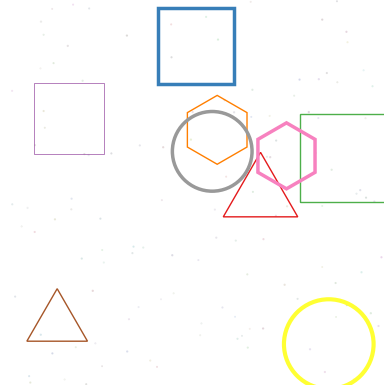[{"shape": "triangle", "thickness": 1, "radius": 0.56, "center": [0.677, 0.493]}, {"shape": "square", "thickness": 2.5, "radius": 0.49, "center": [0.509, 0.88]}, {"shape": "square", "thickness": 1, "radius": 0.58, "center": [0.894, 0.59]}, {"shape": "square", "thickness": 0.5, "radius": 0.46, "center": [0.179, 0.693]}, {"shape": "hexagon", "thickness": 1, "radius": 0.45, "center": [0.564, 0.663]}, {"shape": "circle", "thickness": 3, "radius": 0.58, "center": [0.854, 0.106]}, {"shape": "triangle", "thickness": 1, "radius": 0.45, "center": [0.149, 0.159]}, {"shape": "hexagon", "thickness": 2.5, "radius": 0.43, "center": [0.744, 0.595]}, {"shape": "circle", "thickness": 2.5, "radius": 0.52, "center": [0.551, 0.607]}]